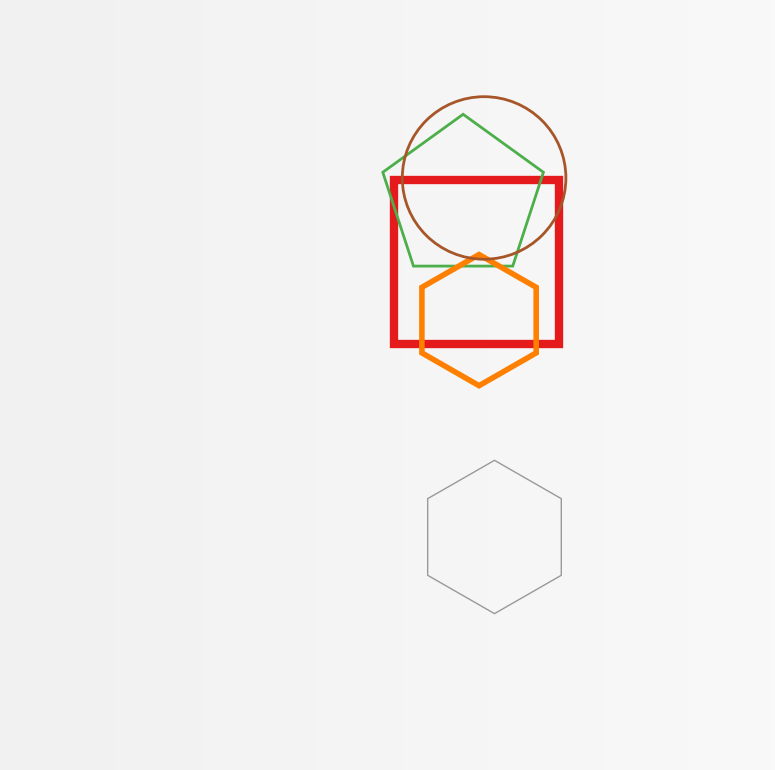[{"shape": "square", "thickness": 3, "radius": 0.53, "center": [0.615, 0.66]}, {"shape": "pentagon", "thickness": 1, "radius": 0.54, "center": [0.598, 0.743]}, {"shape": "hexagon", "thickness": 2, "radius": 0.43, "center": [0.618, 0.584]}, {"shape": "circle", "thickness": 1, "radius": 0.53, "center": [0.625, 0.769]}, {"shape": "hexagon", "thickness": 0.5, "radius": 0.5, "center": [0.638, 0.303]}]